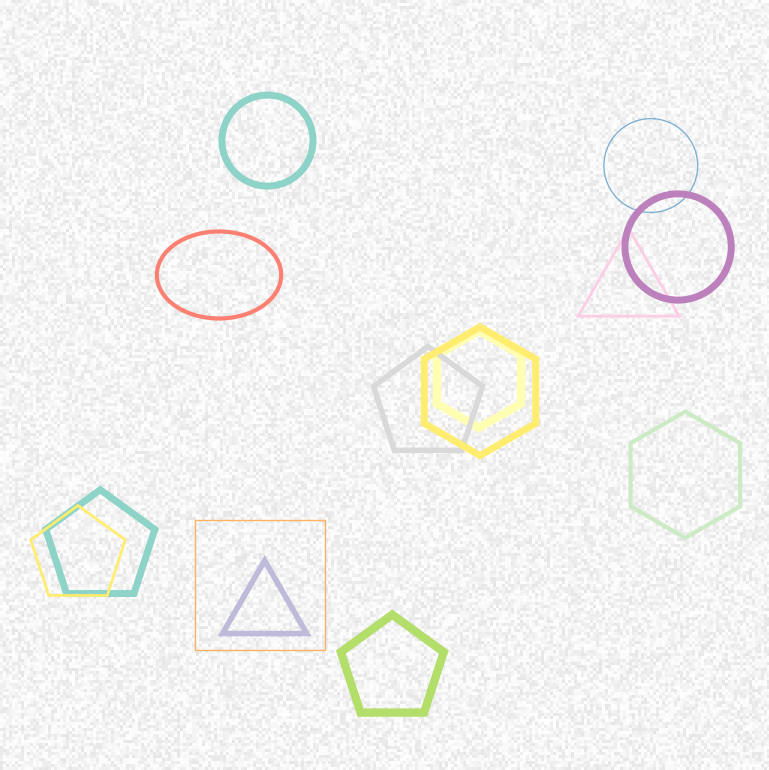[{"shape": "pentagon", "thickness": 2.5, "radius": 0.37, "center": [0.13, 0.289]}, {"shape": "circle", "thickness": 2.5, "radius": 0.3, "center": [0.347, 0.817]}, {"shape": "hexagon", "thickness": 3, "radius": 0.32, "center": [0.622, 0.507]}, {"shape": "triangle", "thickness": 2, "radius": 0.32, "center": [0.344, 0.209]}, {"shape": "oval", "thickness": 1.5, "radius": 0.4, "center": [0.284, 0.643]}, {"shape": "circle", "thickness": 0.5, "radius": 0.3, "center": [0.845, 0.785]}, {"shape": "square", "thickness": 0.5, "radius": 0.42, "center": [0.338, 0.241]}, {"shape": "pentagon", "thickness": 3, "radius": 0.35, "center": [0.509, 0.131]}, {"shape": "triangle", "thickness": 1, "radius": 0.38, "center": [0.816, 0.627]}, {"shape": "pentagon", "thickness": 2, "radius": 0.37, "center": [0.556, 0.475]}, {"shape": "circle", "thickness": 2.5, "radius": 0.35, "center": [0.881, 0.679]}, {"shape": "hexagon", "thickness": 1.5, "radius": 0.41, "center": [0.89, 0.383]}, {"shape": "pentagon", "thickness": 1, "radius": 0.32, "center": [0.101, 0.279]}, {"shape": "hexagon", "thickness": 2.5, "radius": 0.42, "center": [0.623, 0.492]}]